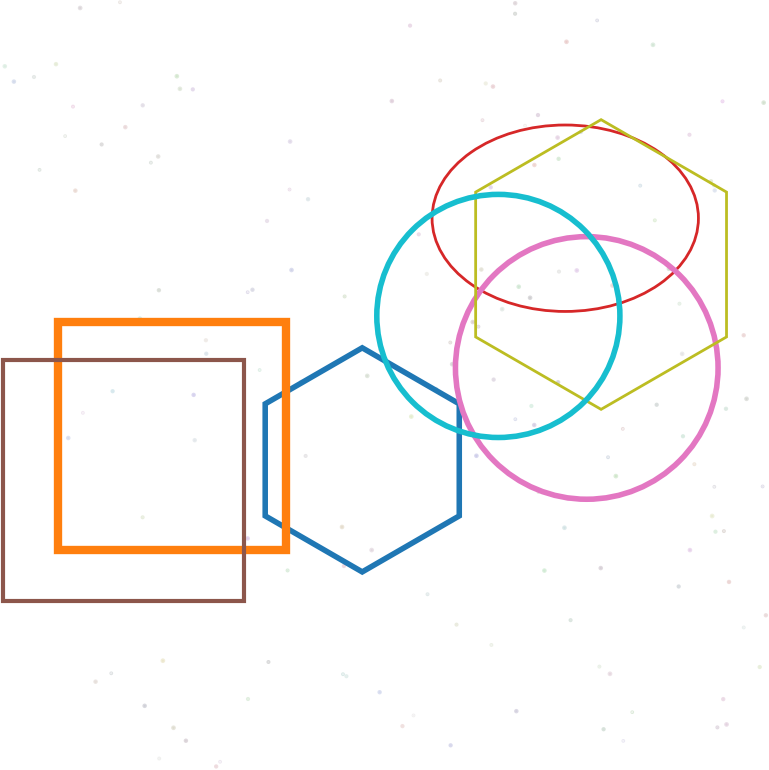[{"shape": "hexagon", "thickness": 2, "radius": 0.73, "center": [0.47, 0.403]}, {"shape": "square", "thickness": 3, "radius": 0.74, "center": [0.223, 0.434]}, {"shape": "oval", "thickness": 1, "radius": 0.86, "center": [0.734, 0.717]}, {"shape": "square", "thickness": 1.5, "radius": 0.78, "center": [0.16, 0.376]}, {"shape": "circle", "thickness": 2, "radius": 0.85, "center": [0.762, 0.522]}, {"shape": "hexagon", "thickness": 1, "radius": 0.94, "center": [0.781, 0.656]}, {"shape": "circle", "thickness": 2, "radius": 0.79, "center": [0.647, 0.59]}]